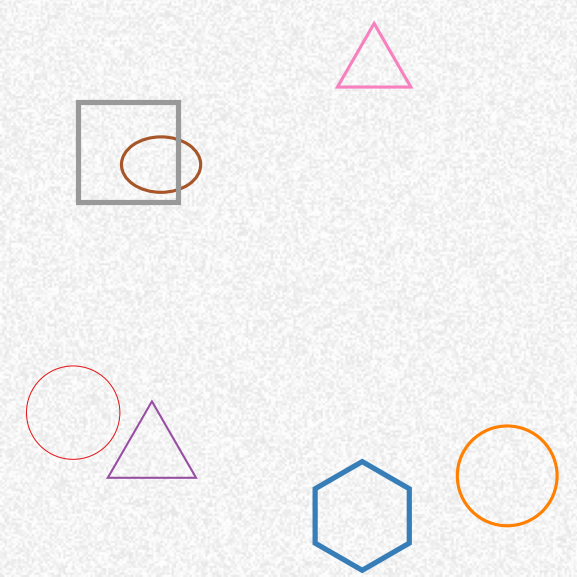[{"shape": "circle", "thickness": 0.5, "radius": 0.4, "center": [0.127, 0.285]}, {"shape": "hexagon", "thickness": 2.5, "radius": 0.47, "center": [0.627, 0.106]}, {"shape": "triangle", "thickness": 1, "radius": 0.44, "center": [0.263, 0.216]}, {"shape": "circle", "thickness": 1.5, "radius": 0.43, "center": [0.878, 0.175]}, {"shape": "oval", "thickness": 1.5, "radius": 0.34, "center": [0.279, 0.714]}, {"shape": "triangle", "thickness": 1.5, "radius": 0.37, "center": [0.648, 0.885]}, {"shape": "square", "thickness": 2.5, "radius": 0.43, "center": [0.221, 0.736]}]